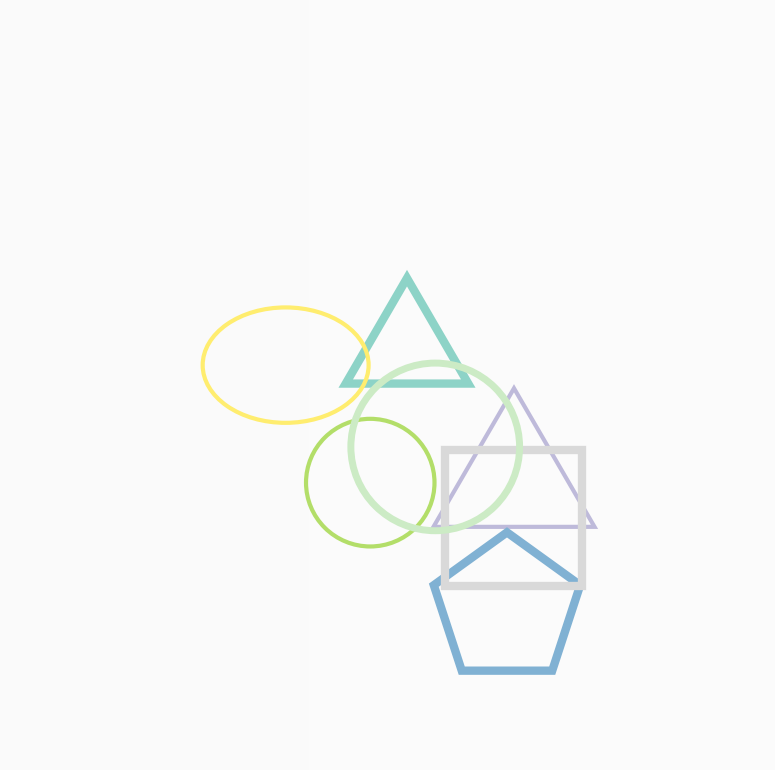[{"shape": "triangle", "thickness": 3, "radius": 0.46, "center": [0.525, 0.547]}, {"shape": "triangle", "thickness": 1.5, "radius": 0.6, "center": [0.663, 0.376]}, {"shape": "pentagon", "thickness": 3, "radius": 0.5, "center": [0.654, 0.209]}, {"shape": "circle", "thickness": 1.5, "radius": 0.41, "center": [0.478, 0.373]}, {"shape": "square", "thickness": 3, "radius": 0.44, "center": [0.662, 0.327]}, {"shape": "circle", "thickness": 2.5, "radius": 0.54, "center": [0.562, 0.42]}, {"shape": "oval", "thickness": 1.5, "radius": 0.54, "center": [0.369, 0.526]}]